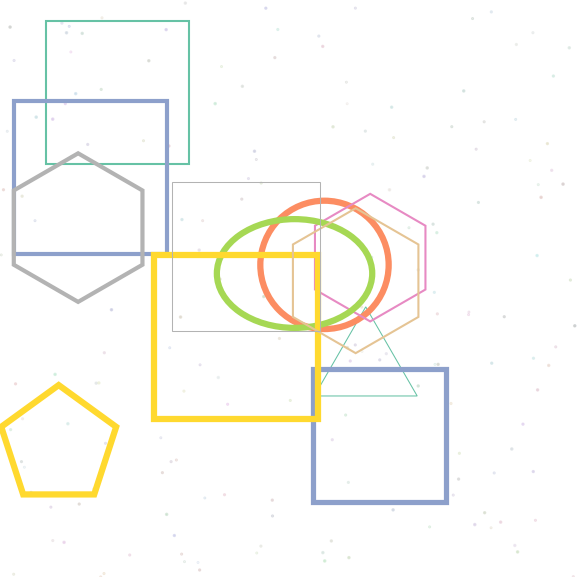[{"shape": "square", "thickness": 1, "radius": 0.62, "center": [0.203, 0.839]}, {"shape": "triangle", "thickness": 0.5, "radius": 0.51, "center": [0.633, 0.365]}, {"shape": "circle", "thickness": 3, "radius": 0.56, "center": [0.562, 0.54]}, {"shape": "square", "thickness": 2.5, "radius": 0.58, "center": [0.657, 0.245]}, {"shape": "square", "thickness": 2, "radius": 0.66, "center": [0.156, 0.691]}, {"shape": "hexagon", "thickness": 1, "radius": 0.55, "center": [0.641, 0.553]}, {"shape": "oval", "thickness": 3, "radius": 0.67, "center": [0.51, 0.526]}, {"shape": "pentagon", "thickness": 3, "radius": 0.52, "center": [0.102, 0.228]}, {"shape": "square", "thickness": 3, "radius": 0.71, "center": [0.408, 0.416]}, {"shape": "hexagon", "thickness": 1, "radius": 0.63, "center": [0.616, 0.513]}, {"shape": "hexagon", "thickness": 2, "radius": 0.64, "center": [0.135, 0.605]}, {"shape": "square", "thickness": 0.5, "radius": 0.64, "center": [0.426, 0.555]}]